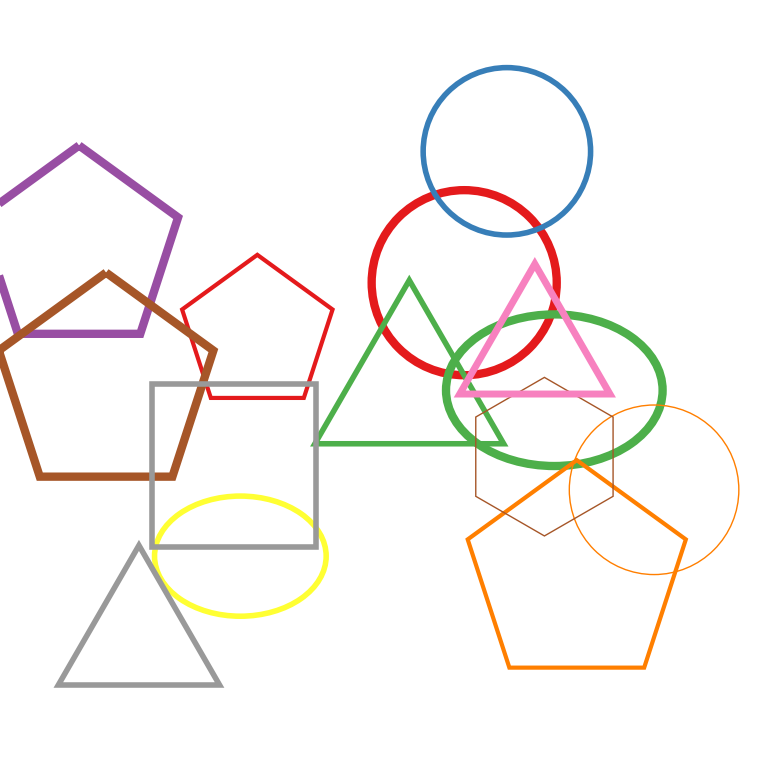[{"shape": "circle", "thickness": 3, "radius": 0.6, "center": [0.603, 0.633]}, {"shape": "pentagon", "thickness": 1.5, "radius": 0.51, "center": [0.334, 0.566]}, {"shape": "circle", "thickness": 2, "radius": 0.54, "center": [0.658, 0.803]}, {"shape": "triangle", "thickness": 2, "radius": 0.71, "center": [0.532, 0.494]}, {"shape": "oval", "thickness": 3, "radius": 0.7, "center": [0.72, 0.493]}, {"shape": "pentagon", "thickness": 3, "radius": 0.68, "center": [0.103, 0.676]}, {"shape": "circle", "thickness": 0.5, "radius": 0.55, "center": [0.849, 0.364]}, {"shape": "pentagon", "thickness": 1.5, "radius": 0.74, "center": [0.749, 0.253]}, {"shape": "oval", "thickness": 2, "radius": 0.56, "center": [0.312, 0.278]}, {"shape": "pentagon", "thickness": 3, "radius": 0.73, "center": [0.138, 0.499]}, {"shape": "hexagon", "thickness": 0.5, "radius": 0.51, "center": [0.707, 0.407]}, {"shape": "triangle", "thickness": 2.5, "radius": 0.56, "center": [0.695, 0.545]}, {"shape": "triangle", "thickness": 2, "radius": 0.6, "center": [0.18, 0.171]}, {"shape": "square", "thickness": 2, "radius": 0.53, "center": [0.304, 0.395]}]